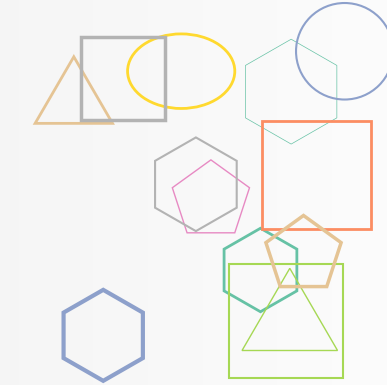[{"shape": "hexagon", "thickness": 0.5, "radius": 0.68, "center": [0.751, 0.762]}, {"shape": "hexagon", "thickness": 2, "radius": 0.54, "center": [0.672, 0.299]}, {"shape": "square", "thickness": 2, "radius": 0.7, "center": [0.816, 0.545]}, {"shape": "circle", "thickness": 1.5, "radius": 0.63, "center": [0.889, 0.867]}, {"shape": "hexagon", "thickness": 3, "radius": 0.59, "center": [0.266, 0.129]}, {"shape": "pentagon", "thickness": 1, "radius": 0.52, "center": [0.544, 0.48]}, {"shape": "triangle", "thickness": 1, "radius": 0.71, "center": [0.748, 0.161]}, {"shape": "square", "thickness": 1.5, "radius": 0.74, "center": [0.738, 0.165]}, {"shape": "oval", "thickness": 2, "radius": 0.69, "center": [0.468, 0.815]}, {"shape": "triangle", "thickness": 2, "radius": 0.58, "center": [0.191, 0.737]}, {"shape": "pentagon", "thickness": 2.5, "radius": 0.51, "center": [0.783, 0.338]}, {"shape": "hexagon", "thickness": 1.5, "radius": 0.61, "center": [0.506, 0.521]}, {"shape": "square", "thickness": 2.5, "radius": 0.54, "center": [0.317, 0.796]}]